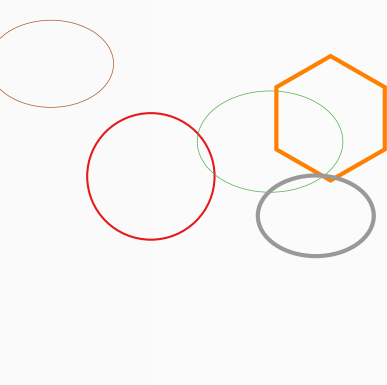[{"shape": "circle", "thickness": 1.5, "radius": 0.82, "center": [0.389, 0.542]}, {"shape": "oval", "thickness": 0.5, "radius": 0.94, "center": [0.697, 0.632]}, {"shape": "hexagon", "thickness": 3, "radius": 0.81, "center": [0.853, 0.693]}, {"shape": "oval", "thickness": 0.5, "radius": 0.81, "center": [0.131, 0.834]}, {"shape": "oval", "thickness": 3, "radius": 0.75, "center": [0.815, 0.439]}]